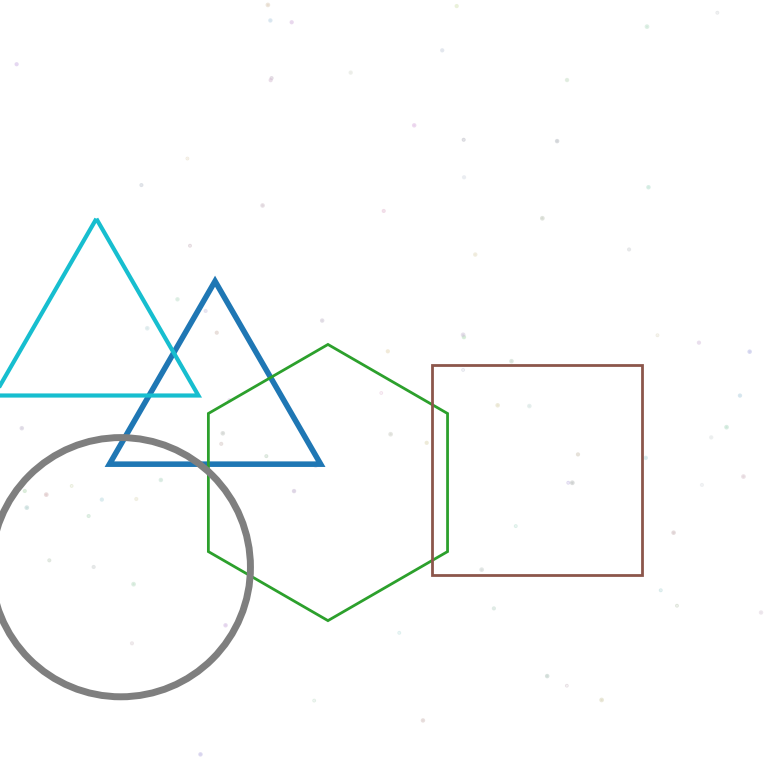[{"shape": "triangle", "thickness": 2, "radius": 0.79, "center": [0.279, 0.476]}, {"shape": "hexagon", "thickness": 1, "radius": 0.9, "center": [0.426, 0.373]}, {"shape": "square", "thickness": 1, "radius": 0.68, "center": [0.697, 0.39]}, {"shape": "circle", "thickness": 2.5, "radius": 0.84, "center": [0.157, 0.263]}, {"shape": "triangle", "thickness": 1.5, "radius": 0.77, "center": [0.125, 0.563]}]